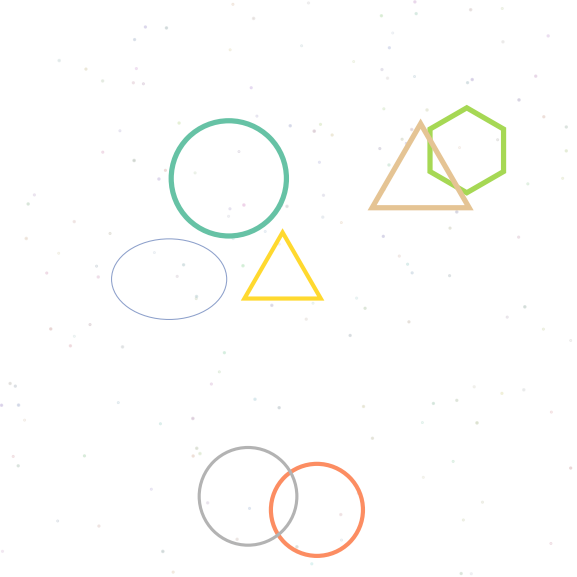[{"shape": "circle", "thickness": 2.5, "radius": 0.5, "center": [0.396, 0.69]}, {"shape": "circle", "thickness": 2, "radius": 0.4, "center": [0.549, 0.116]}, {"shape": "oval", "thickness": 0.5, "radius": 0.5, "center": [0.293, 0.516]}, {"shape": "hexagon", "thickness": 2.5, "radius": 0.37, "center": [0.808, 0.739]}, {"shape": "triangle", "thickness": 2, "radius": 0.38, "center": [0.489, 0.52]}, {"shape": "triangle", "thickness": 2.5, "radius": 0.49, "center": [0.728, 0.688]}, {"shape": "circle", "thickness": 1.5, "radius": 0.42, "center": [0.429, 0.14]}]